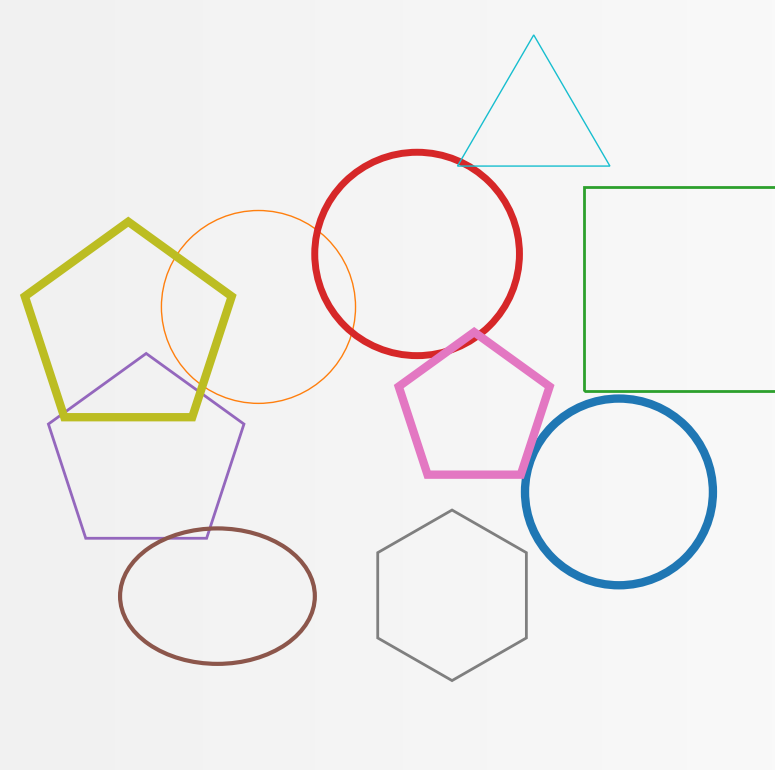[{"shape": "circle", "thickness": 3, "radius": 0.61, "center": [0.799, 0.361]}, {"shape": "circle", "thickness": 0.5, "radius": 0.63, "center": [0.334, 0.601]}, {"shape": "square", "thickness": 1, "radius": 0.66, "center": [0.887, 0.625]}, {"shape": "circle", "thickness": 2.5, "radius": 0.66, "center": [0.538, 0.67]}, {"shape": "pentagon", "thickness": 1, "radius": 0.66, "center": [0.189, 0.408]}, {"shape": "oval", "thickness": 1.5, "radius": 0.63, "center": [0.281, 0.226]}, {"shape": "pentagon", "thickness": 3, "radius": 0.51, "center": [0.612, 0.466]}, {"shape": "hexagon", "thickness": 1, "radius": 0.55, "center": [0.583, 0.227]}, {"shape": "pentagon", "thickness": 3, "radius": 0.7, "center": [0.166, 0.572]}, {"shape": "triangle", "thickness": 0.5, "radius": 0.57, "center": [0.689, 0.841]}]